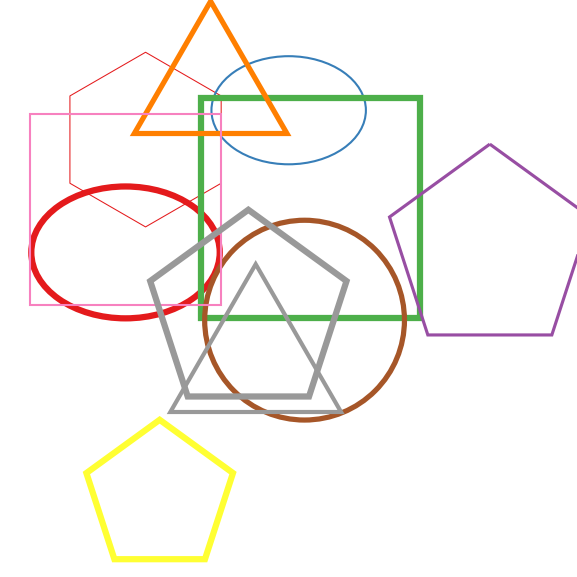[{"shape": "oval", "thickness": 3, "radius": 0.82, "center": [0.217, 0.562]}, {"shape": "hexagon", "thickness": 0.5, "radius": 0.76, "center": [0.252, 0.757]}, {"shape": "oval", "thickness": 1, "radius": 0.67, "center": [0.5, 0.808]}, {"shape": "square", "thickness": 3, "radius": 0.95, "center": [0.537, 0.639]}, {"shape": "pentagon", "thickness": 1.5, "radius": 0.91, "center": [0.848, 0.567]}, {"shape": "triangle", "thickness": 2.5, "radius": 0.76, "center": [0.365, 0.844]}, {"shape": "pentagon", "thickness": 3, "radius": 0.67, "center": [0.277, 0.139]}, {"shape": "circle", "thickness": 2.5, "radius": 0.86, "center": [0.527, 0.445]}, {"shape": "square", "thickness": 1, "radius": 0.83, "center": [0.218, 0.636]}, {"shape": "triangle", "thickness": 2, "radius": 0.85, "center": [0.443, 0.371]}, {"shape": "pentagon", "thickness": 3, "radius": 0.89, "center": [0.43, 0.457]}]